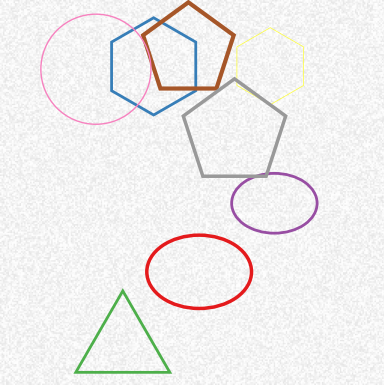[{"shape": "oval", "thickness": 2.5, "radius": 0.68, "center": [0.517, 0.294]}, {"shape": "hexagon", "thickness": 2, "radius": 0.63, "center": [0.399, 0.828]}, {"shape": "triangle", "thickness": 2, "radius": 0.7, "center": [0.319, 0.103]}, {"shape": "oval", "thickness": 2, "radius": 0.56, "center": [0.713, 0.472]}, {"shape": "hexagon", "thickness": 0.5, "radius": 0.5, "center": [0.702, 0.828]}, {"shape": "pentagon", "thickness": 3, "radius": 0.62, "center": [0.489, 0.87]}, {"shape": "circle", "thickness": 1, "radius": 0.71, "center": [0.249, 0.82]}, {"shape": "pentagon", "thickness": 2.5, "radius": 0.7, "center": [0.609, 0.655]}]